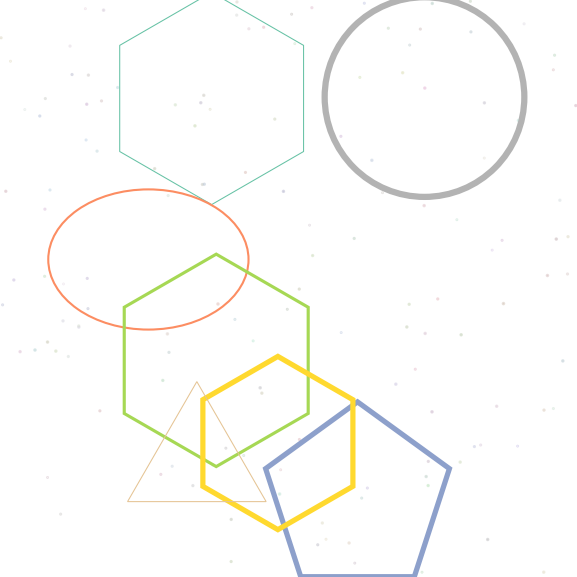[{"shape": "hexagon", "thickness": 0.5, "radius": 0.92, "center": [0.366, 0.829]}, {"shape": "oval", "thickness": 1, "radius": 0.87, "center": [0.257, 0.55]}, {"shape": "pentagon", "thickness": 2.5, "radius": 0.84, "center": [0.619, 0.136]}, {"shape": "hexagon", "thickness": 1.5, "radius": 0.92, "center": [0.374, 0.375]}, {"shape": "hexagon", "thickness": 2.5, "radius": 0.75, "center": [0.481, 0.232]}, {"shape": "triangle", "thickness": 0.5, "radius": 0.69, "center": [0.341, 0.2]}, {"shape": "circle", "thickness": 3, "radius": 0.86, "center": [0.735, 0.831]}]